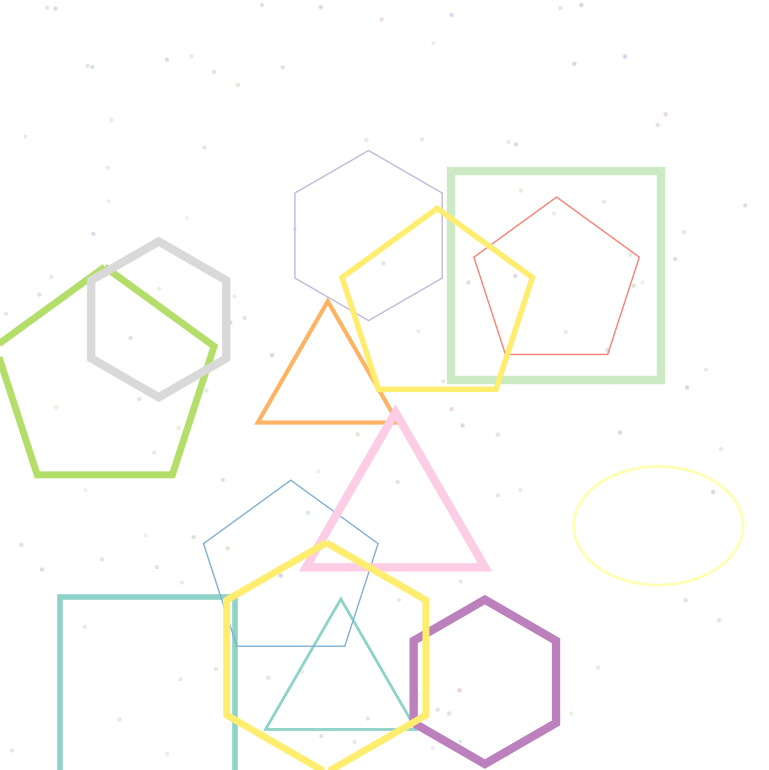[{"shape": "square", "thickness": 2, "radius": 0.57, "center": [0.192, 0.111]}, {"shape": "triangle", "thickness": 1, "radius": 0.56, "center": [0.443, 0.109]}, {"shape": "oval", "thickness": 1, "radius": 0.55, "center": [0.855, 0.317]}, {"shape": "hexagon", "thickness": 0.5, "radius": 0.55, "center": [0.479, 0.694]}, {"shape": "pentagon", "thickness": 0.5, "radius": 0.56, "center": [0.723, 0.631]}, {"shape": "pentagon", "thickness": 0.5, "radius": 0.6, "center": [0.378, 0.257]}, {"shape": "triangle", "thickness": 1.5, "radius": 0.53, "center": [0.426, 0.504]}, {"shape": "pentagon", "thickness": 2.5, "radius": 0.75, "center": [0.136, 0.504]}, {"shape": "triangle", "thickness": 3, "radius": 0.67, "center": [0.514, 0.33]}, {"shape": "hexagon", "thickness": 3, "radius": 0.51, "center": [0.206, 0.585]}, {"shape": "hexagon", "thickness": 3, "radius": 0.53, "center": [0.63, 0.114]}, {"shape": "square", "thickness": 3, "radius": 0.68, "center": [0.722, 0.642]}, {"shape": "pentagon", "thickness": 2, "radius": 0.65, "center": [0.568, 0.6]}, {"shape": "hexagon", "thickness": 2.5, "radius": 0.75, "center": [0.424, 0.146]}]